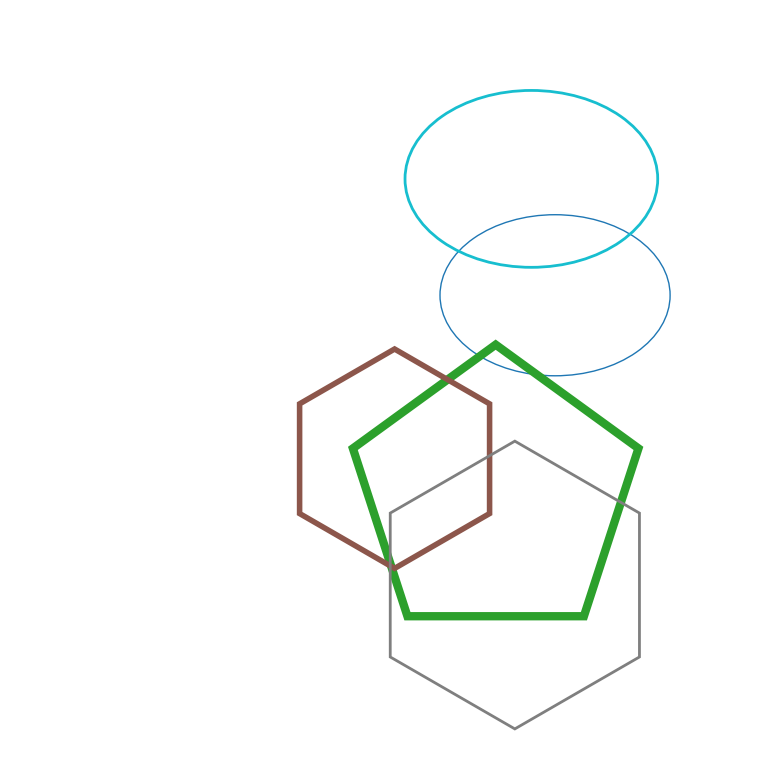[{"shape": "oval", "thickness": 0.5, "radius": 0.75, "center": [0.721, 0.617]}, {"shape": "pentagon", "thickness": 3, "radius": 0.97, "center": [0.644, 0.357]}, {"shape": "hexagon", "thickness": 2, "radius": 0.71, "center": [0.512, 0.404]}, {"shape": "hexagon", "thickness": 1, "radius": 0.93, "center": [0.669, 0.24]}, {"shape": "oval", "thickness": 1, "radius": 0.82, "center": [0.69, 0.768]}]